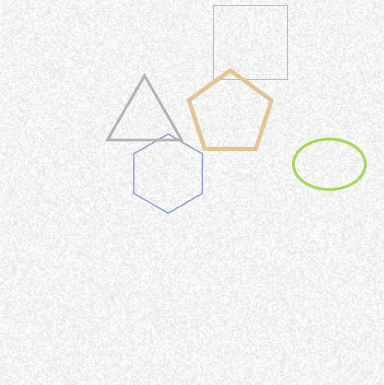[{"shape": "square", "thickness": 0.5, "radius": 0.48, "center": [0.649, 0.891]}, {"shape": "hexagon", "thickness": 1, "radius": 0.51, "center": [0.437, 0.549]}, {"shape": "oval", "thickness": 2, "radius": 0.47, "center": [0.855, 0.573]}, {"shape": "pentagon", "thickness": 3, "radius": 0.56, "center": [0.598, 0.704]}, {"shape": "triangle", "thickness": 2, "radius": 0.56, "center": [0.375, 0.692]}]